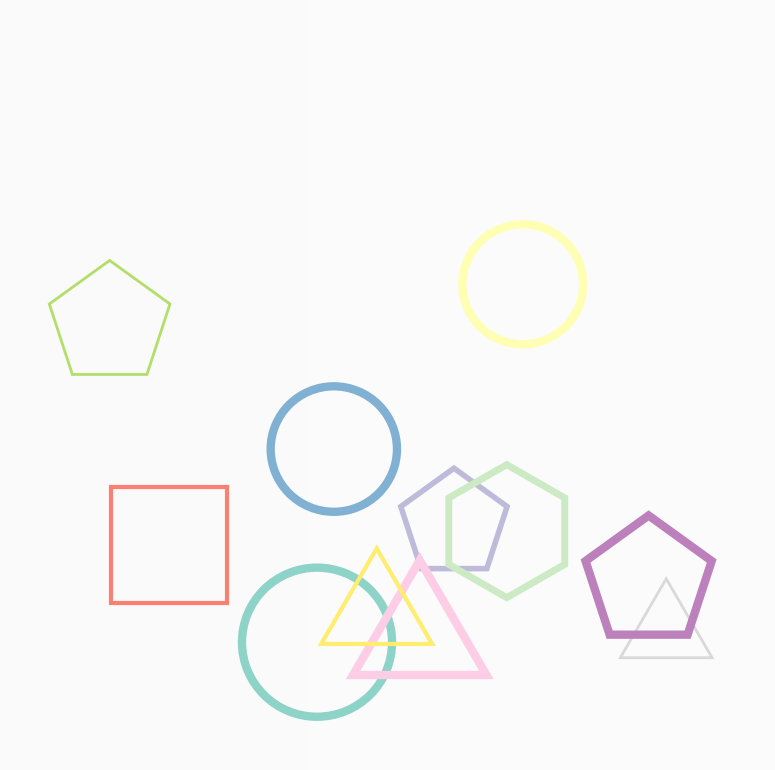[{"shape": "circle", "thickness": 3, "radius": 0.48, "center": [0.409, 0.166]}, {"shape": "circle", "thickness": 3, "radius": 0.39, "center": [0.675, 0.631]}, {"shape": "pentagon", "thickness": 2, "radius": 0.36, "center": [0.586, 0.32]}, {"shape": "square", "thickness": 1.5, "radius": 0.38, "center": [0.218, 0.292]}, {"shape": "circle", "thickness": 3, "radius": 0.41, "center": [0.431, 0.417]}, {"shape": "pentagon", "thickness": 1, "radius": 0.41, "center": [0.141, 0.58]}, {"shape": "triangle", "thickness": 3, "radius": 0.5, "center": [0.542, 0.173]}, {"shape": "triangle", "thickness": 1, "radius": 0.34, "center": [0.86, 0.18]}, {"shape": "pentagon", "thickness": 3, "radius": 0.43, "center": [0.837, 0.245]}, {"shape": "hexagon", "thickness": 2.5, "radius": 0.43, "center": [0.654, 0.31]}, {"shape": "triangle", "thickness": 1.5, "radius": 0.41, "center": [0.486, 0.205]}]